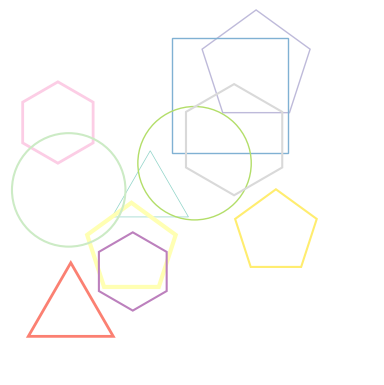[{"shape": "triangle", "thickness": 0.5, "radius": 0.57, "center": [0.39, 0.494]}, {"shape": "pentagon", "thickness": 3, "radius": 0.6, "center": [0.341, 0.353]}, {"shape": "pentagon", "thickness": 1, "radius": 0.74, "center": [0.665, 0.827]}, {"shape": "triangle", "thickness": 2, "radius": 0.64, "center": [0.184, 0.19]}, {"shape": "square", "thickness": 1, "radius": 0.75, "center": [0.597, 0.752]}, {"shape": "circle", "thickness": 1, "radius": 0.74, "center": [0.505, 0.576]}, {"shape": "hexagon", "thickness": 2, "radius": 0.53, "center": [0.15, 0.682]}, {"shape": "hexagon", "thickness": 1.5, "radius": 0.72, "center": [0.608, 0.637]}, {"shape": "hexagon", "thickness": 1.5, "radius": 0.51, "center": [0.345, 0.295]}, {"shape": "circle", "thickness": 1.5, "radius": 0.74, "center": [0.178, 0.507]}, {"shape": "pentagon", "thickness": 1.5, "radius": 0.56, "center": [0.717, 0.397]}]